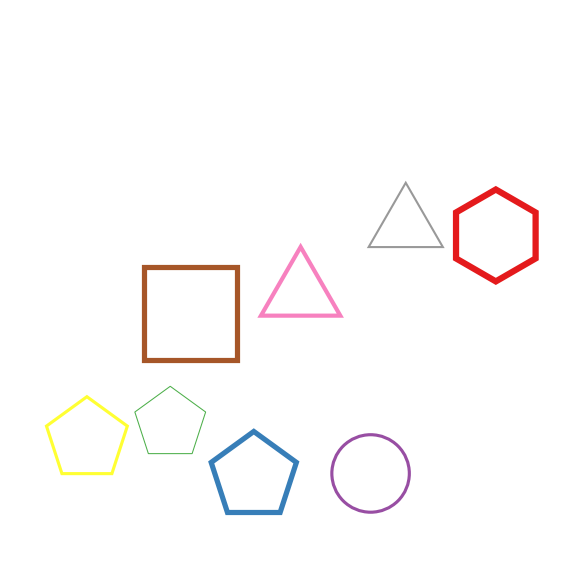[{"shape": "hexagon", "thickness": 3, "radius": 0.4, "center": [0.859, 0.591]}, {"shape": "pentagon", "thickness": 2.5, "radius": 0.39, "center": [0.439, 0.174]}, {"shape": "pentagon", "thickness": 0.5, "radius": 0.32, "center": [0.295, 0.266]}, {"shape": "circle", "thickness": 1.5, "radius": 0.34, "center": [0.642, 0.179]}, {"shape": "pentagon", "thickness": 1.5, "radius": 0.37, "center": [0.15, 0.239]}, {"shape": "square", "thickness": 2.5, "radius": 0.4, "center": [0.33, 0.456]}, {"shape": "triangle", "thickness": 2, "radius": 0.4, "center": [0.521, 0.492]}, {"shape": "triangle", "thickness": 1, "radius": 0.37, "center": [0.703, 0.608]}]